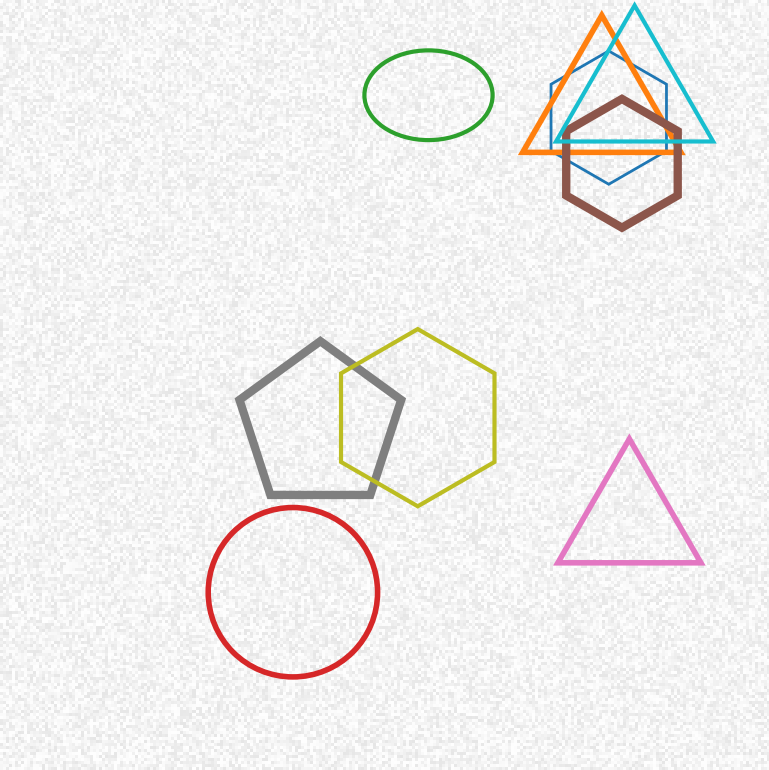[{"shape": "hexagon", "thickness": 1, "radius": 0.43, "center": [0.791, 0.847]}, {"shape": "triangle", "thickness": 2, "radius": 0.59, "center": [0.782, 0.861]}, {"shape": "oval", "thickness": 1.5, "radius": 0.42, "center": [0.557, 0.876]}, {"shape": "circle", "thickness": 2, "radius": 0.55, "center": [0.38, 0.231]}, {"shape": "hexagon", "thickness": 3, "radius": 0.42, "center": [0.808, 0.788]}, {"shape": "triangle", "thickness": 2, "radius": 0.54, "center": [0.817, 0.323]}, {"shape": "pentagon", "thickness": 3, "radius": 0.55, "center": [0.416, 0.447]}, {"shape": "hexagon", "thickness": 1.5, "radius": 0.58, "center": [0.543, 0.458]}, {"shape": "triangle", "thickness": 1.5, "radius": 0.59, "center": [0.824, 0.875]}]